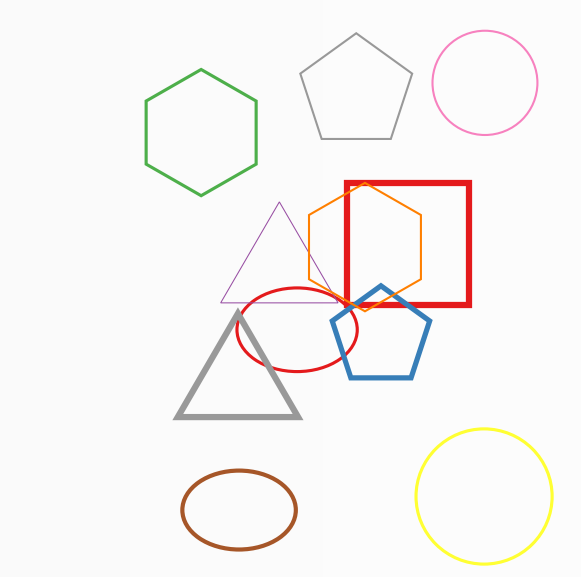[{"shape": "square", "thickness": 3, "radius": 0.53, "center": [0.702, 0.577]}, {"shape": "oval", "thickness": 1.5, "radius": 0.52, "center": [0.511, 0.428]}, {"shape": "pentagon", "thickness": 2.5, "radius": 0.44, "center": [0.655, 0.416]}, {"shape": "hexagon", "thickness": 1.5, "radius": 0.55, "center": [0.346, 0.77]}, {"shape": "triangle", "thickness": 0.5, "radius": 0.58, "center": [0.481, 0.533]}, {"shape": "hexagon", "thickness": 1, "radius": 0.56, "center": [0.628, 0.571]}, {"shape": "circle", "thickness": 1.5, "radius": 0.59, "center": [0.833, 0.139]}, {"shape": "oval", "thickness": 2, "radius": 0.49, "center": [0.411, 0.116]}, {"shape": "circle", "thickness": 1, "radius": 0.45, "center": [0.834, 0.856]}, {"shape": "triangle", "thickness": 3, "radius": 0.6, "center": [0.409, 0.337]}, {"shape": "pentagon", "thickness": 1, "radius": 0.51, "center": [0.613, 0.84]}]